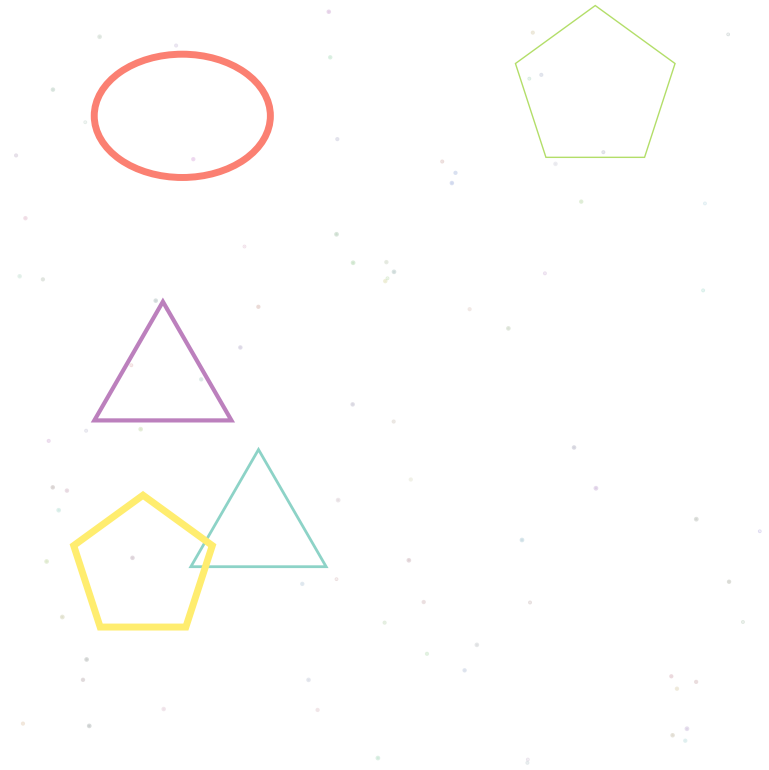[{"shape": "triangle", "thickness": 1, "radius": 0.51, "center": [0.336, 0.315]}, {"shape": "oval", "thickness": 2.5, "radius": 0.57, "center": [0.237, 0.85]}, {"shape": "pentagon", "thickness": 0.5, "radius": 0.54, "center": [0.773, 0.884]}, {"shape": "triangle", "thickness": 1.5, "radius": 0.51, "center": [0.212, 0.505]}, {"shape": "pentagon", "thickness": 2.5, "radius": 0.47, "center": [0.186, 0.262]}]